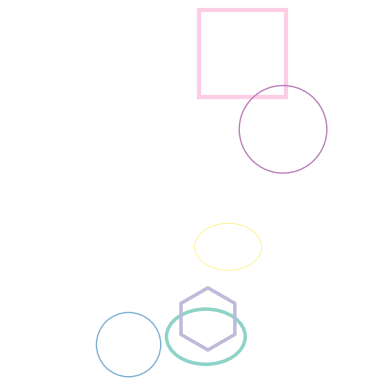[{"shape": "oval", "thickness": 2.5, "radius": 0.51, "center": [0.535, 0.125]}, {"shape": "hexagon", "thickness": 2.5, "radius": 0.4, "center": [0.54, 0.172]}, {"shape": "circle", "thickness": 1, "radius": 0.42, "center": [0.334, 0.105]}, {"shape": "square", "thickness": 3, "radius": 0.57, "center": [0.629, 0.861]}, {"shape": "circle", "thickness": 1, "radius": 0.57, "center": [0.735, 0.664]}, {"shape": "oval", "thickness": 0.5, "radius": 0.44, "center": [0.593, 0.359]}]